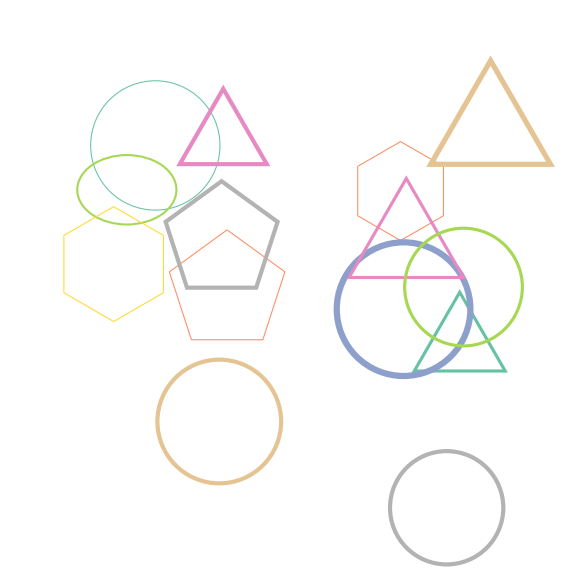[{"shape": "circle", "thickness": 0.5, "radius": 0.56, "center": [0.269, 0.747]}, {"shape": "triangle", "thickness": 1.5, "radius": 0.45, "center": [0.796, 0.402]}, {"shape": "pentagon", "thickness": 0.5, "radius": 0.53, "center": [0.393, 0.496]}, {"shape": "hexagon", "thickness": 0.5, "radius": 0.43, "center": [0.694, 0.668]}, {"shape": "circle", "thickness": 3, "radius": 0.58, "center": [0.699, 0.464]}, {"shape": "triangle", "thickness": 2, "radius": 0.43, "center": [0.387, 0.758]}, {"shape": "triangle", "thickness": 1.5, "radius": 0.57, "center": [0.704, 0.576]}, {"shape": "oval", "thickness": 1, "radius": 0.43, "center": [0.22, 0.67]}, {"shape": "circle", "thickness": 1.5, "radius": 0.51, "center": [0.803, 0.502]}, {"shape": "hexagon", "thickness": 0.5, "radius": 0.5, "center": [0.197, 0.542]}, {"shape": "triangle", "thickness": 2.5, "radius": 0.6, "center": [0.85, 0.774]}, {"shape": "circle", "thickness": 2, "radius": 0.54, "center": [0.38, 0.269]}, {"shape": "pentagon", "thickness": 2, "radius": 0.51, "center": [0.384, 0.583]}, {"shape": "circle", "thickness": 2, "radius": 0.49, "center": [0.773, 0.12]}]